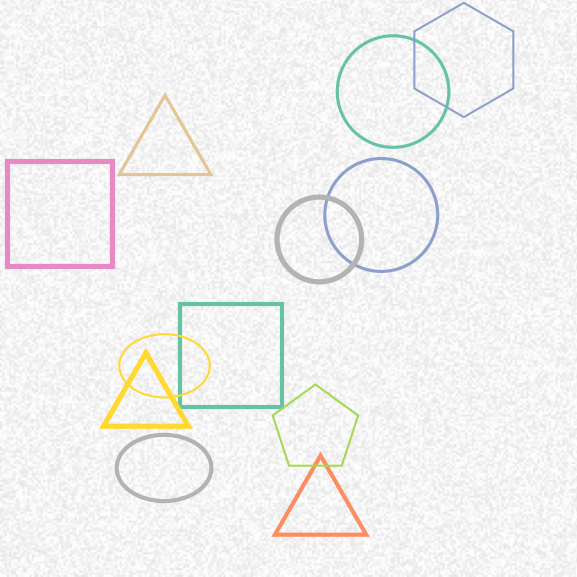[{"shape": "circle", "thickness": 1.5, "radius": 0.48, "center": [0.681, 0.841]}, {"shape": "square", "thickness": 2, "radius": 0.44, "center": [0.4, 0.384]}, {"shape": "triangle", "thickness": 2, "radius": 0.46, "center": [0.555, 0.119]}, {"shape": "circle", "thickness": 1.5, "radius": 0.49, "center": [0.66, 0.627]}, {"shape": "hexagon", "thickness": 1, "radius": 0.49, "center": [0.803, 0.895]}, {"shape": "square", "thickness": 2.5, "radius": 0.46, "center": [0.103, 0.629]}, {"shape": "pentagon", "thickness": 1, "radius": 0.39, "center": [0.546, 0.256]}, {"shape": "oval", "thickness": 1, "radius": 0.39, "center": [0.285, 0.366]}, {"shape": "triangle", "thickness": 2.5, "radius": 0.42, "center": [0.253, 0.303]}, {"shape": "triangle", "thickness": 1.5, "radius": 0.46, "center": [0.286, 0.743]}, {"shape": "oval", "thickness": 2, "radius": 0.41, "center": [0.284, 0.189]}, {"shape": "circle", "thickness": 2.5, "radius": 0.37, "center": [0.553, 0.585]}]